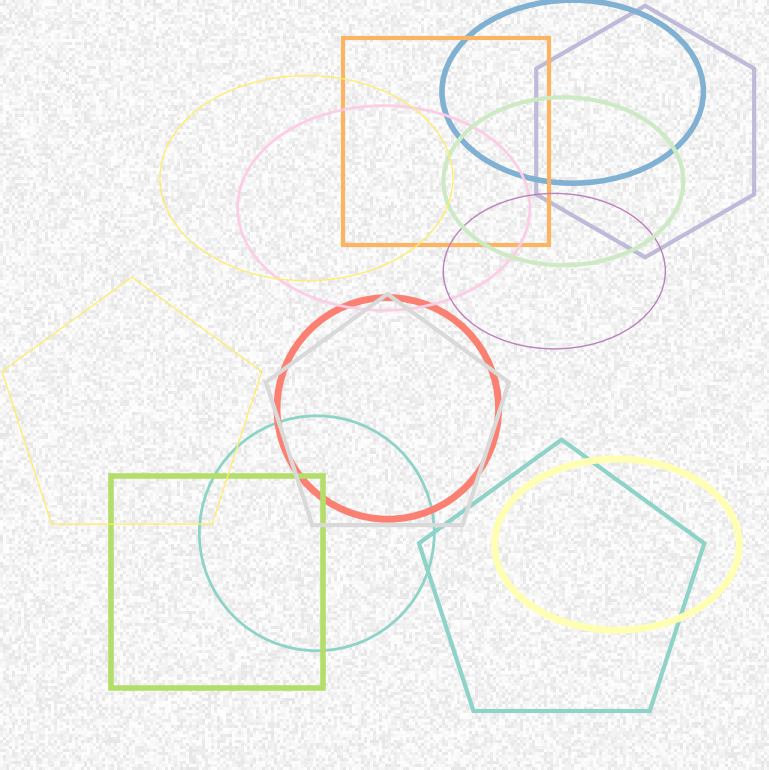[{"shape": "circle", "thickness": 1, "radius": 0.76, "center": [0.411, 0.307]}, {"shape": "pentagon", "thickness": 1.5, "radius": 0.97, "center": [0.729, 0.234]}, {"shape": "oval", "thickness": 2.5, "radius": 0.79, "center": [0.801, 0.293]}, {"shape": "hexagon", "thickness": 1.5, "radius": 0.82, "center": [0.838, 0.829]}, {"shape": "circle", "thickness": 2.5, "radius": 0.72, "center": [0.504, 0.47]}, {"shape": "oval", "thickness": 2, "radius": 0.85, "center": [0.744, 0.881]}, {"shape": "square", "thickness": 1.5, "radius": 0.67, "center": [0.579, 0.816]}, {"shape": "square", "thickness": 2, "radius": 0.69, "center": [0.282, 0.244]}, {"shape": "oval", "thickness": 1, "radius": 0.95, "center": [0.498, 0.73]}, {"shape": "pentagon", "thickness": 1.5, "radius": 0.83, "center": [0.503, 0.452]}, {"shape": "oval", "thickness": 0.5, "radius": 0.72, "center": [0.72, 0.648]}, {"shape": "oval", "thickness": 1.5, "radius": 0.78, "center": [0.732, 0.765]}, {"shape": "oval", "thickness": 0.5, "radius": 0.95, "center": [0.398, 0.769]}, {"shape": "pentagon", "thickness": 0.5, "radius": 0.89, "center": [0.171, 0.463]}]